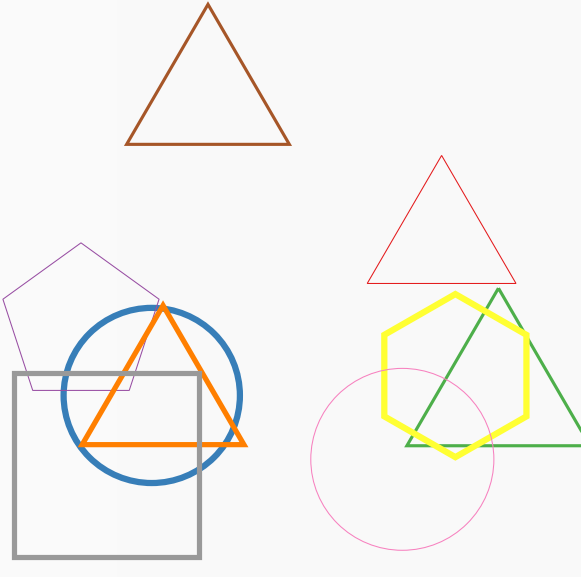[{"shape": "triangle", "thickness": 0.5, "radius": 0.74, "center": [0.76, 0.582]}, {"shape": "circle", "thickness": 3, "radius": 0.76, "center": [0.261, 0.314]}, {"shape": "triangle", "thickness": 1.5, "radius": 0.91, "center": [0.858, 0.318]}, {"shape": "pentagon", "thickness": 0.5, "radius": 0.71, "center": [0.139, 0.437]}, {"shape": "triangle", "thickness": 2.5, "radius": 0.8, "center": [0.281, 0.31]}, {"shape": "hexagon", "thickness": 3, "radius": 0.71, "center": [0.783, 0.349]}, {"shape": "triangle", "thickness": 1.5, "radius": 0.81, "center": [0.358, 0.83]}, {"shape": "circle", "thickness": 0.5, "radius": 0.79, "center": [0.692, 0.204]}, {"shape": "square", "thickness": 2.5, "radius": 0.79, "center": [0.183, 0.194]}]